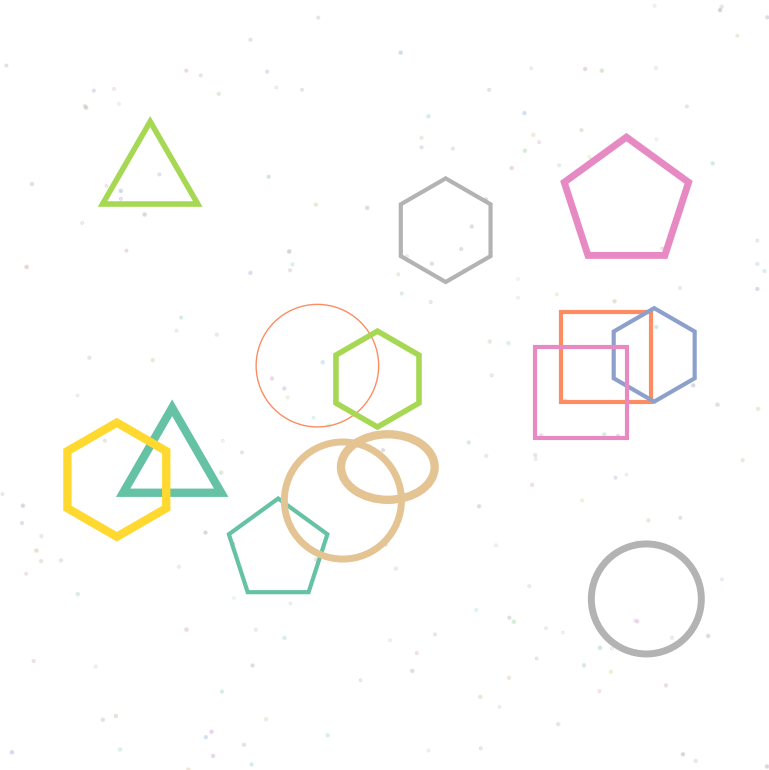[{"shape": "pentagon", "thickness": 1.5, "radius": 0.34, "center": [0.361, 0.285]}, {"shape": "triangle", "thickness": 3, "radius": 0.37, "center": [0.224, 0.397]}, {"shape": "square", "thickness": 1.5, "radius": 0.29, "center": [0.787, 0.537]}, {"shape": "circle", "thickness": 0.5, "radius": 0.4, "center": [0.412, 0.525]}, {"shape": "hexagon", "thickness": 1.5, "radius": 0.3, "center": [0.85, 0.539]}, {"shape": "square", "thickness": 1.5, "radius": 0.3, "center": [0.754, 0.491]}, {"shape": "pentagon", "thickness": 2.5, "radius": 0.42, "center": [0.814, 0.737]}, {"shape": "hexagon", "thickness": 2, "radius": 0.31, "center": [0.49, 0.508]}, {"shape": "triangle", "thickness": 2, "radius": 0.36, "center": [0.195, 0.771]}, {"shape": "hexagon", "thickness": 3, "radius": 0.37, "center": [0.152, 0.377]}, {"shape": "circle", "thickness": 2.5, "radius": 0.38, "center": [0.445, 0.35]}, {"shape": "oval", "thickness": 3, "radius": 0.3, "center": [0.504, 0.393]}, {"shape": "circle", "thickness": 2.5, "radius": 0.36, "center": [0.839, 0.222]}, {"shape": "hexagon", "thickness": 1.5, "radius": 0.34, "center": [0.579, 0.701]}]